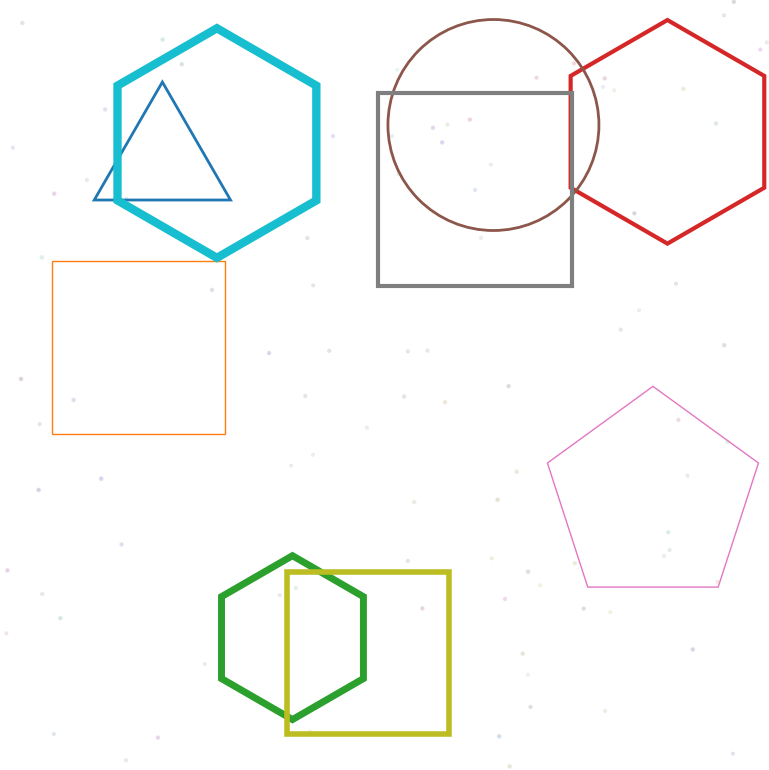[{"shape": "triangle", "thickness": 1, "radius": 0.51, "center": [0.211, 0.791]}, {"shape": "square", "thickness": 0.5, "radius": 0.56, "center": [0.18, 0.549]}, {"shape": "hexagon", "thickness": 2.5, "radius": 0.53, "center": [0.38, 0.172]}, {"shape": "hexagon", "thickness": 1.5, "radius": 0.73, "center": [0.867, 0.829]}, {"shape": "circle", "thickness": 1, "radius": 0.69, "center": [0.641, 0.838]}, {"shape": "pentagon", "thickness": 0.5, "radius": 0.72, "center": [0.848, 0.354]}, {"shape": "square", "thickness": 1.5, "radius": 0.63, "center": [0.617, 0.754]}, {"shape": "square", "thickness": 2, "radius": 0.53, "center": [0.478, 0.152]}, {"shape": "hexagon", "thickness": 3, "radius": 0.75, "center": [0.282, 0.814]}]